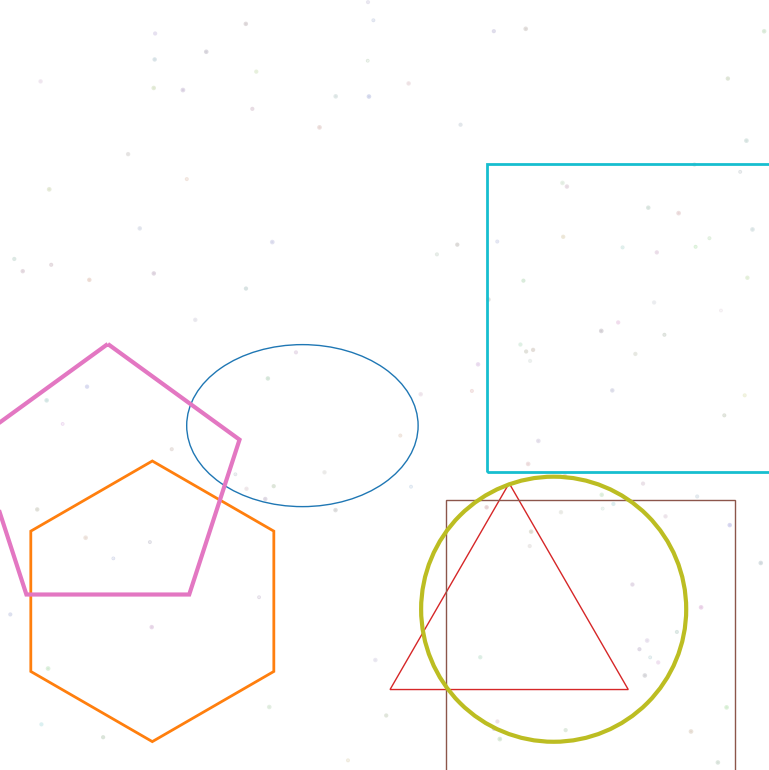[{"shape": "oval", "thickness": 0.5, "radius": 0.75, "center": [0.393, 0.447]}, {"shape": "hexagon", "thickness": 1, "radius": 0.91, "center": [0.198, 0.219]}, {"shape": "triangle", "thickness": 0.5, "radius": 0.89, "center": [0.661, 0.194]}, {"shape": "square", "thickness": 0.5, "radius": 0.94, "center": [0.767, 0.164]}, {"shape": "pentagon", "thickness": 1.5, "radius": 0.9, "center": [0.14, 0.373]}, {"shape": "circle", "thickness": 1.5, "radius": 0.86, "center": [0.719, 0.209]}, {"shape": "square", "thickness": 1, "radius": 1.0, "center": [0.832, 0.586]}]